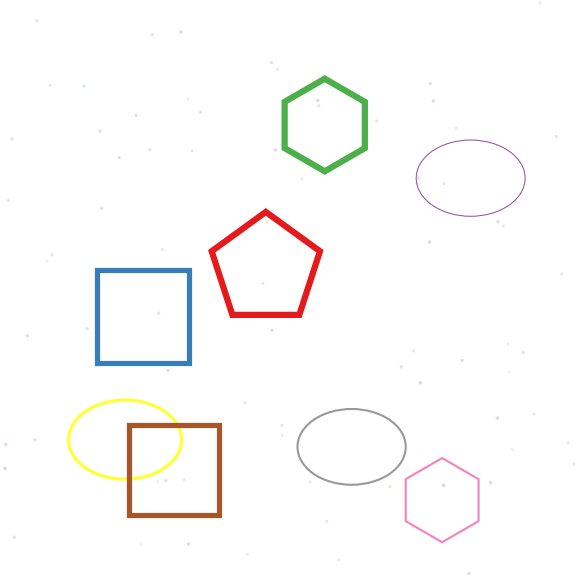[{"shape": "pentagon", "thickness": 3, "radius": 0.49, "center": [0.46, 0.534]}, {"shape": "square", "thickness": 2.5, "radius": 0.4, "center": [0.248, 0.452]}, {"shape": "hexagon", "thickness": 3, "radius": 0.4, "center": [0.562, 0.783]}, {"shape": "oval", "thickness": 0.5, "radius": 0.47, "center": [0.815, 0.691]}, {"shape": "oval", "thickness": 1.5, "radius": 0.49, "center": [0.217, 0.238]}, {"shape": "square", "thickness": 2.5, "radius": 0.39, "center": [0.302, 0.185]}, {"shape": "hexagon", "thickness": 1, "radius": 0.36, "center": [0.766, 0.133]}, {"shape": "oval", "thickness": 1, "radius": 0.47, "center": [0.609, 0.225]}]